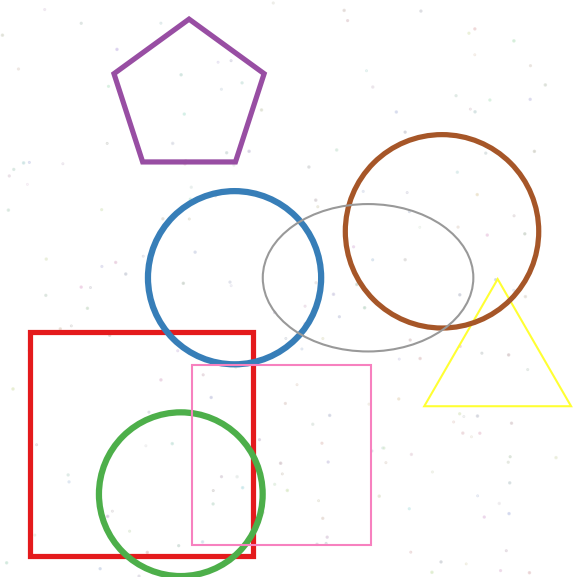[{"shape": "square", "thickness": 2.5, "radius": 0.97, "center": [0.245, 0.23]}, {"shape": "circle", "thickness": 3, "radius": 0.75, "center": [0.406, 0.518]}, {"shape": "circle", "thickness": 3, "radius": 0.71, "center": [0.313, 0.143]}, {"shape": "pentagon", "thickness": 2.5, "radius": 0.68, "center": [0.327, 0.829]}, {"shape": "triangle", "thickness": 1, "radius": 0.73, "center": [0.862, 0.369]}, {"shape": "circle", "thickness": 2.5, "radius": 0.84, "center": [0.765, 0.599]}, {"shape": "square", "thickness": 1, "radius": 0.78, "center": [0.487, 0.211]}, {"shape": "oval", "thickness": 1, "radius": 0.91, "center": [0.637, 0.518]}]